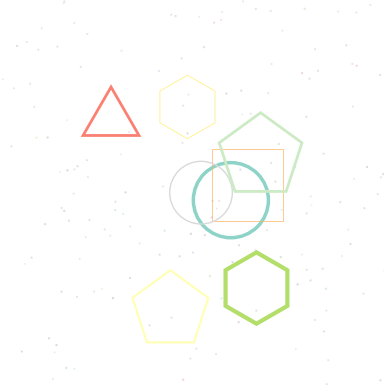[{"shape": "circle", "thickness": 2.5, "radius": 0.49, "center": [0.6, 0.48]}, {"shape": "pentagon", "thickness": 1.5, "radius": 0.52, "center": [0.443, 0.194]}, {"shape": "triangle", "thickness": 2, "radius": 0.42, "center": [0.288, 0.69]}, {"shape": "square", "thickness": 0.5, "radius": 0.47, "center": [0.642, 0.52]}, {"shape": "hexagon", "thickness": 3, "radius": 0.46, "center": [0.666, 0.252]}, {"shape": "circle", "thickness": 1, "radius": 0.41, "center": [0.522, 0.5]}, {"shape": "pentagon", "thickness": 2, "radius": 0.57, "center": [0.677, 0.594]}, {"shape": "hexagon", "thickness": 0.5, "radius": 0.41, "center": [0.487, 0.722]}]